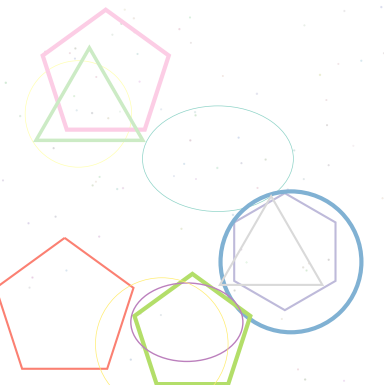[{"shape": "oval", "thickness": 0.5, "radius": 0.98, "center": [0.566, 0.588]}, {"shape": "circle", "thickness": 0.5, "radius": 0.69, "center": [0.204, 0.704]}, {"shape": "hexagon", "thickness": 1.5, "radius": 0.76, "center": [0.74, 0.346]}, {"shape": "pentagon", "thickness": 1.5, "radius": 0.94, "center": [0.168, 0.194]}, {"shape": "circle", "thickness": 3, "radius": 0.91, "center": [0.756, 0.32]}, {"shape": "pentagon", "thickness": 3, "radius": 0.79, "center": [0.5, 0.13]}, {"shape": "pentagon", "thickness": 3, "radius": 0.86, "center": [0.275, 0.803]}, {"shape": "triangle", "thickness": 1.5, "radius": 0.77, "center": [0.704, 0.337]}, {"shape": "oval", "thickness": 1, "radius": 0.73, "center": [0.485, 0.163]}, {"shape": "triangle", "thickness": 2.5, "radius": 0.8, "center": [0.232, 0.716]}, {"shape": "circle", "thickness": 0.5, "radius": 0.86, "center": [0.42, 0.106]}]